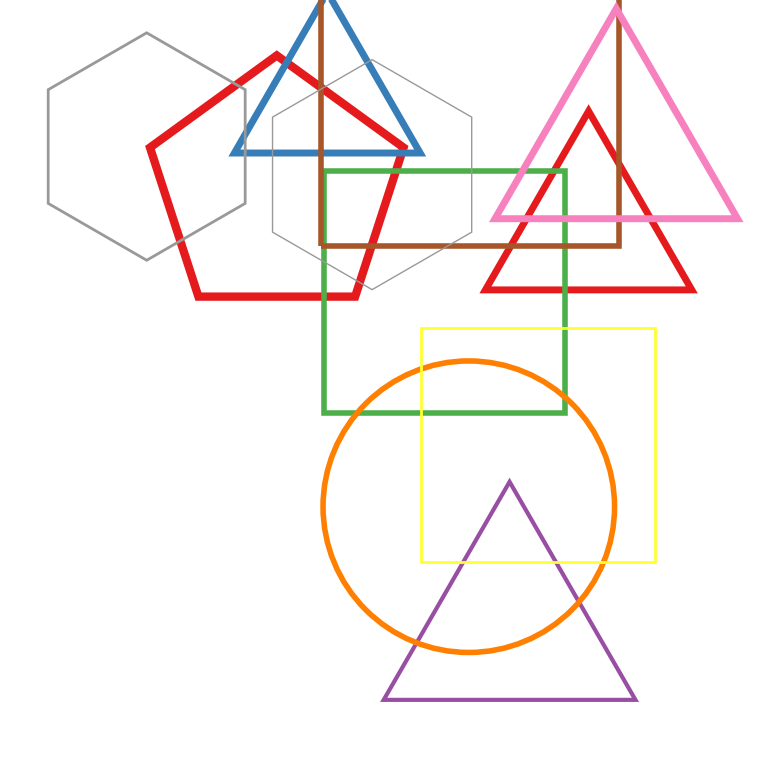[{"shape": "triangle", "thickness": 2.5, "radius": 0.77, "center": [0.764, 0.701]}, {"shape": "pentagon", "thickness": 3, "radius": 0.87, "center": [0.359, 0.755]}, {"shape": "triangle", "thickness": 2.5, "radius": 0.7, "center": [0.425, 0.871]}, {"shape": "square", "thickness": 2, "radius": 0.79, "center": [0.577, 0.621]}, {"shape": "triangle", "thickness": 1.5, "radius": 0.94, "center": [0.662, 0.185]}, {"shape": "circle", "thickness": 2, "radius": 0.95, "center": [0.609, 0.342]}, {"shape": "square", "thickness": 1, "radius": 0.76, "center": [0.699, 0.422]}, {"shape": "square", "thickness": 2, "radius": 0.97, "center": [0.61, 0.873]}, {"shape": "triangle", "thickness": 2.5, "radius": 0.91, "center": [0.8, 0.807]}, {"shape": "hexagon", "thickness": 1, "radius": 0.74, "center": [0.191, 0.81]}, {"shape": "hexagon", "thickness": 0.5, "radius": 0.75, "center": [0.483, 0.773]}]